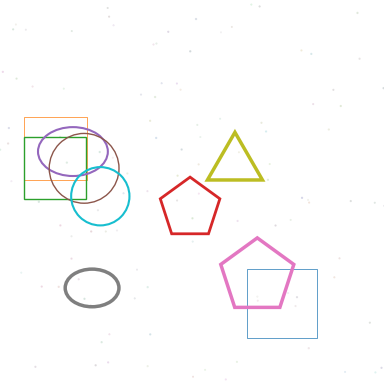[{"shape": "square", "thickness": 0.5, "radius": 0.45, "center": [0.733, 0.212]}, {"shape": "square", "thickness": 0.5, "radius": 0.41, "center": [0.144, 0.614]}, {"shape": "square", "thickness": 1, "radius": 0.4, "center": [0.143, 0.564]}, {"shape": "pentagon", "thickness": 2, "radius": 0.41, "center": [0.494, 0.459]}, {"shape": "oval", "thickness": 1.5, "radius": 0.45, "center": [0.189, 0.606]}, {"shape": "circle", "thickness": 1, "radius": 0.45, "center": [0.218, 0.563]}, {"shape": "pentagon", "thickness": 2.5, "radius": 0.5, "center": [0.668, 0.282]}, {"shape": "oval", "thickness": 2.5, "radius": 0.35, "center": [0.239, 0.252]}, {"shape": "triangle", "thickness": 2.5, "radius": 0.41, "center": [0.61, 0.574]}, {"shape": "circle", "thickness": 1.5, "radius": 0.38, "center": [0.261, 0.49]}]